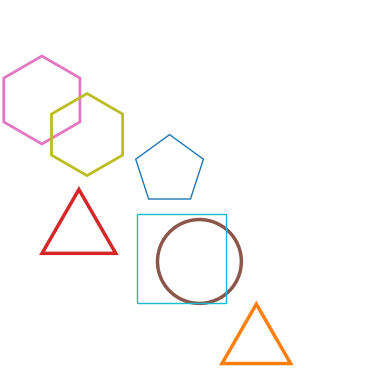[{"shape": "pentagon", "thickness": 1, "radius": 0.46, "center": [0.44, 0.558]}, {"shape": "triangle", "thickness": 2.5, "radius": 0.51, "center": [0.666, 0.107]}, {"shape": "triangle", "thickness": 2.5, "radius": 0.55, "center": [0.205, 0.397]}, {"shape": "circle", "thickness": 2.5, "radius": 0.54, "center": [0.518, 0.321]}, {"shape": "hexagon", "thickness": 2, "radius": 0.57, "center": [0.109, 0.74]}, {"shape": "hexagon", "thickness": 2, "radius": 0.53, "center": [0.226, 0.65]}, {"shape": "square", "thickness": 1, "radius": 0.58, "center": [0.471, 0.328]}]